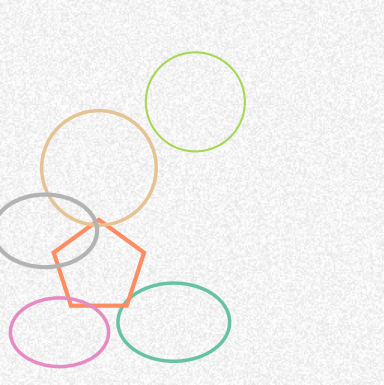[{"shape": "oval", "thickness": 2.5, "radius": 0.73, "center": [0.451, 0.163]}, {"shape": "pentagon", "thickness": 3, "radius": 0.62, "center": [0.257, 0.306]}, {"shape": "oval", "thickness": 2.5, "radius": 0.64, "center": [0.155, 0.137]}, {"shape": "circle", "thickness": 1.5, "radius": 0.64, "center": [0.507, 0.735]}, {"shape": "circle", "thickness": 2.5, "radius": 0.74, "center": [0.257, 0.564]}, {"shape": "oval", "thickness": 3, "radius": 0.67, "center": [0.117, 0.4]}]